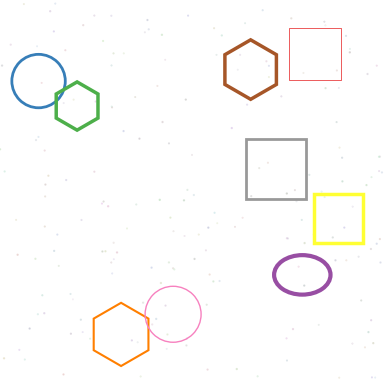[{"shape": "square", "thickness": 0.5, "radius": 0.34, "center": [0.818, 0.859]}, {"shape": "circle", "thickness": 2, "radius": 0.35, "center": [0.1, 0.789]}, {"shape": "hexagon", "thickness": 2.5, "radius": 0.31, "center": [0.2, 0.725]}, {"shape": "oval", "thickness": 3, "radius": 0.37, "center": [0.785, 0.286]}, {"shape": "hexagon", "thickness": 1.5, "radius": 0.41, "center": [0.314, 0.131]}, {"shape": "square", "thickness": 2.5, "radius": 0.32, "center": [0.878, 0.433]}, {"shape": "hexagon", "thickness": 2.5, "radius": 0.39, "center": [0.651, 0.819]}, {"shape": "circle", "thickness": 1, "radius": 0.36, "center": [0.45, 0.184]}, {"shape": "square", "thickness": 2, "radius": 0.39, "center": [0.716, 0.562]}]